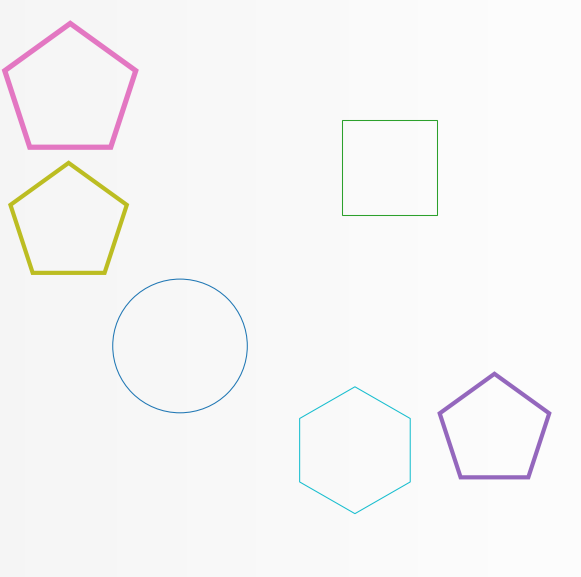[{"shape": "circle", "thickness": 0.5, "radius": 0.58, "center": [0.31, 0.4]}, {"shape": "square", "thickness": 0.5, "radius": 0.41, "center": [0.67, 0.708]}, {"shape": "pentagon", "thickness": 2, "radius": 0.5, "center": [0.851, 0.253]}, {"shape": "pentagon", "thickness": 2.5, "radius": 0.59, "center": [0.121, 0.84]}, {"shape": "pentagon", "thickness": 2, "radius": 0.53, "center": [0.118, 0.612]}, {"shape": "hexagon", "thickness": 0.5, "radius": 0.55, "center": [0.611, 0.22]}]